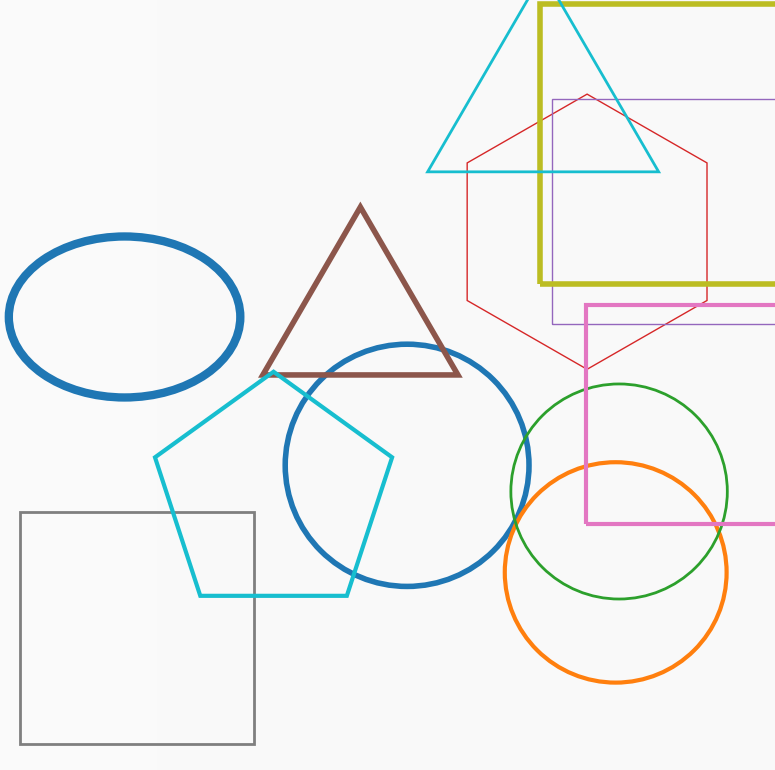[{"shape": "circle", "thickness": 2, "radius": 0.79, "center": [0.525, 0.396]}, {"shape": "oval", "thickness": 3, "radius": 0.75, "center": [0.161, 0.588]}, {"shape": "circle", "thickness": 1.5, "radius": 0.72, "center": [0.794, 0.257]}, {"shape": "circle", "thickness": 1, "radius": 0.7, "center": [0.799, 0.362]}, {"shape": "hexagon", "thickness": 0.5, "radius": 0.89, "center": [0.758, 0.699]}, {"shape": "square", "thickness": 0.5, "radius": 0.73, "center": [0.859, 0.726]}, {"shape": "triangle", "thickness": 2, "radius": 0.73, "center": [0.465, 0.586]}, {"shape": "square", "thickness": 1.5, "radius": 0.71, "center": [0.898, 0.462]}, {"shape": "square", "thickness": 1, "radius": 0.76, "center": [0.177, 0.184]}, {"shape": "square", "thickness": 2, "radius": 0.91, "center": [0.879, 0.813]}, {"shape": "pentagon", "thickness": 1.5, "radius": 0.8, "center": [0.353, 0.356]}, {"shape": "triangle", "thickness": 1, "radius": 0.86, "center": [0.701, 0.863]}]